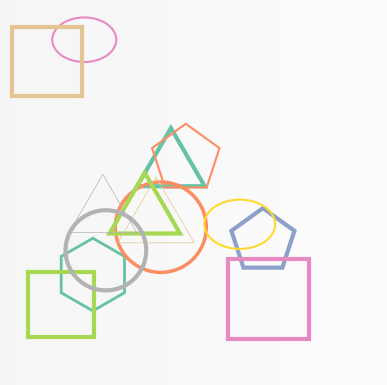[{"shape": "hexagon", "thickness": 2, "radius": 0.47, "center": [0.24, 0.287]}, {"shape": "triangle", "thickness": 3, "radius": 0.5, "center": [0.441, 0.567]}, {"shape": "circle", "thickness": 2.5, "radius": 0.59, "center": [0.415, 0.41]}, {"shape": "pentagon", "thickness": 1.5, "radius": 0.46, "center": [0.479, 0.587]}, {"shape": "pentagon", "thickness": 3, "radius": 0.43, "center": [0.678, 0.374]}, {"shape": "oval", "thickness": 1.5, "radius": 0.41, "center": [0.217, 0.897]}, {"shape": "square", "thickness": 3, "radius": 0.52, "center": [0.693, 0.223]}, {"shape": "square", "thickness": 3, "radius": 0.42, "center": [0.158, 0.209]}, {"shape": "triangle", "thickness": 3, "radius": 0.53, "center": [0.374, 0.446]}, {"shape": "oval", "thickness": 1.5, "radius": 0.46, "center": [0.619, 0.417]}, {"shape": "square", "thickness": 3, "radius": 0.45, "center": [0.121, 0.839]}, {"shape": "triangle", "thickness": 0.5, "radius": 0.57, "center": [0.403, 0.426]}, {"shape": "circle", "thickness": 3, "radius": 0.52, "center": [0.273, 0.35]}, {"shape": "triangle", "thickness": 0.5, "radius": 0.5, "center": [0.265, 0.446]}]